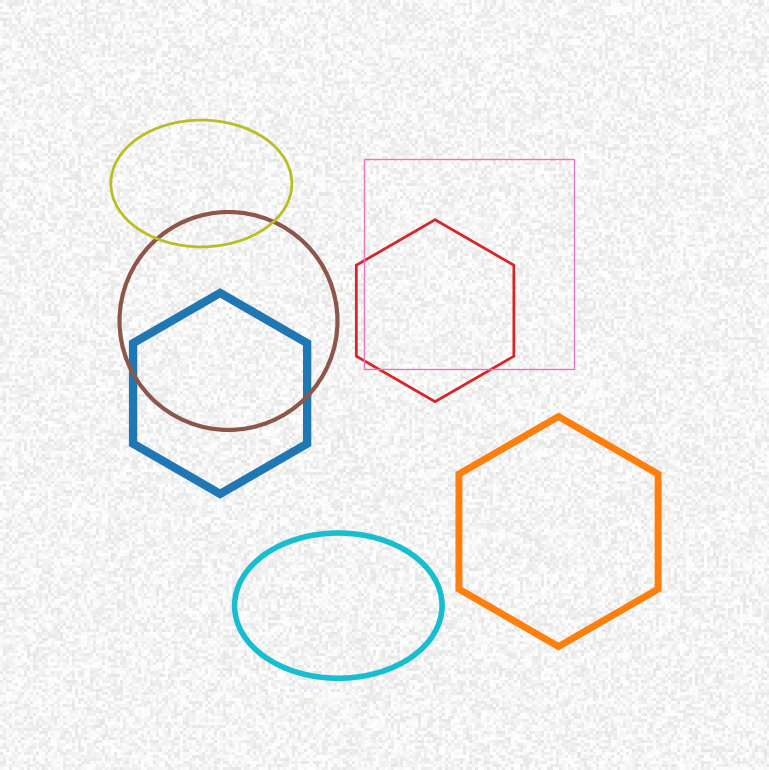[{"shape": "hexagon", "thickness": 3, "radius": 0.65, "center": [0.286, 0.489]}, {"shape": "hexagon", "thickness": 2.5, "radius": 0.75, "center": [0.725, 0.31]}, {"shape": "hexagon", "thickness": 1, "radius": 0.59, "center": [0.565, 0.596]}, {"shape": "circle", "thickness": 1.5, "radius": 0.71, "center": [0.297, 0.583]}, {"shape": "square", "thickness": 0.5, "radius": 0.68, "center": [0.609, 0.658]}, {"shape": "oval", "thickness": 1, "radius": 0.59, "center": [0.261, 0.762]}, {"shape": "oval", "thickness": 2, "radius": 0.67, "center": [0.439, 0.213]}]